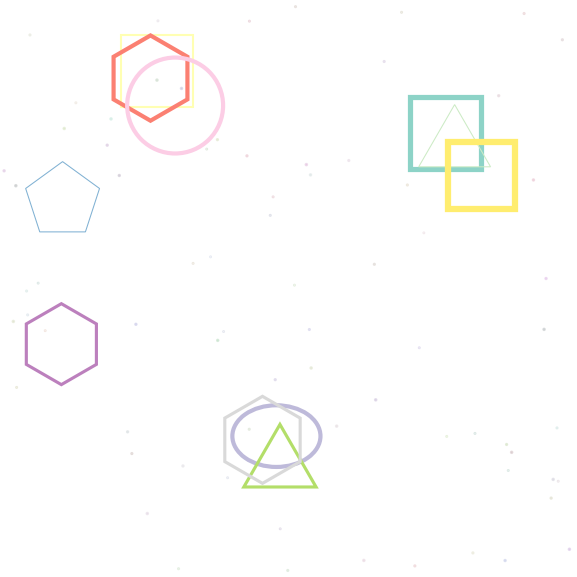[{"shape": "square", "thickness": 2.5, "radius": 0.31, "center": [0.771, 0.769]}, {"shape": "square", "thickness": 1, "radius": 0.31, "center": [0.271, 0.876]}, {"shape": "oval", "thickness": 2, "radius": 0.38, "center": [0.479, 0.244]}, {"shape": "hexagon", "thickness": 2, "radius": 0.37, "center": [0.261, 0.864]}, {"shape": "pentagon", "thickness": 0.5, "radius": 0.34, "center": [0.108, 0.652]}, {"shape": "triangle", "thickness": 1.5, "radius": 0.36, "center": [0.485, 0.192]}, {"shape": "circle", "thickness": 2, "radius": 0.42, "center": [0.303, 0.816]}, {"shape": "hexagon", "thickness": 1.5, "radius": 0.38, "center": [0.455, 0.237]}, {"shape": "hexagon", "thickness": 1.5, "radius": 0.35, "center": [0.106, 0.403]}, {"shape": "triangle", "thickness": 0.5, "radius": 0.36, "center": [0.787, 0.746]}, {"shape": "square", "thickness": 3, "radius": 0.29, "center": [0.834, 0.695]}]